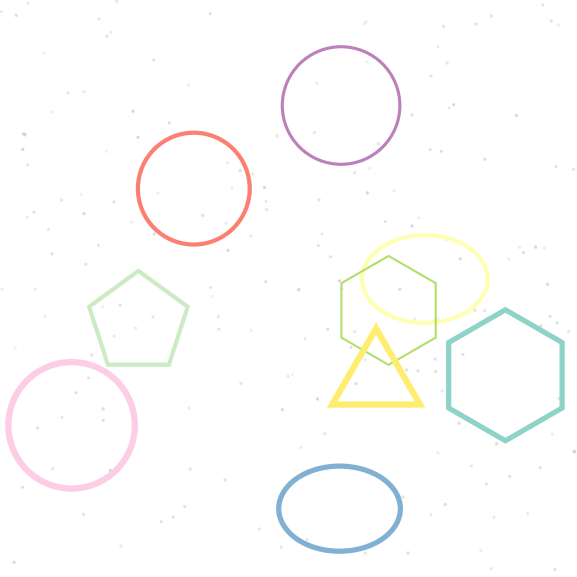[{"shape": "hexagon", "thickness": 2.5, "radius": 0.57, "center": [0.875, 0.349]}, {"shape": "oval", "thickness": 2, "radius": 0.54, "center": [0.736, 0.516]}, {"shape": "circle", "thickness": 2, "radius": 0.48, "center": [0.336, 0.673]}, {"shape": "oval", "thickness": 2.5, "radius": 0.53, "center": [0.588, 0.118]}, {"shape": "hexagon", "thickness": 1, "radius": 0.47, "center": [0.673, 0.462]}, {"shape": "circle", "thickness": 3, "radius": 0.55, "center": [0.124, 0.263]}, {"shape": "circle", "thickness": 1.5, "radius": 0.51, "center": [0.591, 0.816]}, {"shape": "pentagon", "thickness": 2, "radius": 0.45, "center": [0.24, 0.44]}, {"shape": "triangle", "thickness": 3, "radius": 0.44, "center": [0.651, 0.343]}]